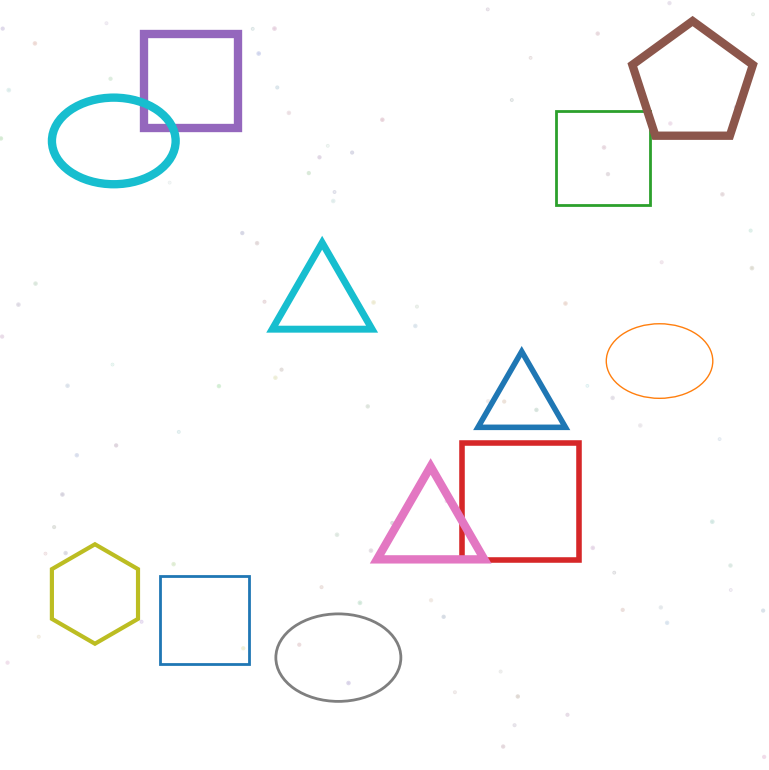[{"shape": "square", "thickness": 1, "radius": 0.29, "center": [0.266, 0.195]}, {"shape": "triangle", "thickness": 2, "radius": 0.33, "center": [0.678, 0.478]}, {"shape": "oval", "thickness": 0.5, "radius": 0.35, "center": [0.857, 0.531]}, {"shape": "square", "thickness": 1, "radius": 0.31, "center": [0.784, 0.795]}, {"shape": "square", "thickness": 2, "radius": 0.38, "center": [0.677, 0.349]}, {"shape": "square", "thickness": 3, "radius": 0.31, "center": [0.248, 0.894]}, {"shape": "pentagon", "thickness": 3, "radius": 0.41, "center": [0.899, 0.89]}, {"shape": "triangle", "thickness": 3, "radius": 0.4, "center": [0.559, 0.314]}, {"shape": "oval", "thickness": 1, "radius": 0.41, "center": [0.439, 0.146]}, {"shape": "hexagon", "thickness": 1.5, "radius": 0.32, "center": [0.123, 0.229]}, {"shape": "triangle", "thickness": 2.5, "radius": 0.37, "center": [0.418, 0.61]}, {"shape": "oval", "thickness": 3, "radius": 0.4, "center": [0.148, 0.817]}]